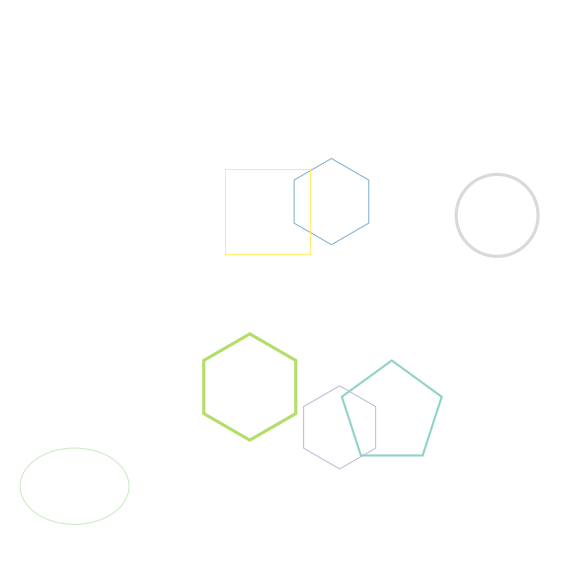[{"shape": "pentagon", "thickness": 1, "radius": 0.45, "center": [0.678, 0.284]}, {"shape": "hexagon", "thickness": 0.5, "radius": 0.36, "center": [0.588, 0.259]}, {"shape": "hexagon", "thickness": 0.5, "radius": 0.37, "center": [0.574, 0.65]}, {"shape": "hexagon", "thickness": 1.5, "radius": 0.46, "center": [0.433, 0.329]}, {"shape": "circle", "thickness": 1.5, "radius": 0.35, "center": [0.861, 0.626]}, {"shape": "oval", "thickness": 0.5, "radius": 0.47, "center": [0.129, 0.157]}, {"shape": "square", "thickness": 0.5, "radius": 0.37, "center": [0.464, 0.634]}]